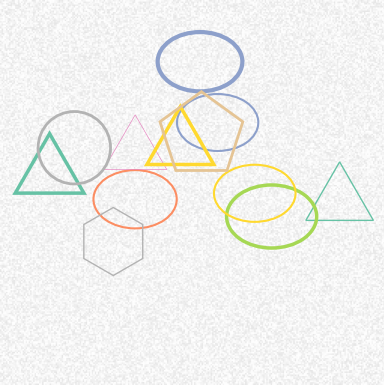[{"shape": "triangle", "thickness": 2.5, "radius": 0.51, "center": [0.129, 0.55]}, {"shape": "triangle", "thickness": 1, "radius": 0.51, "center": [0.882, 0.478]}, {"shape": "oval", "thickness": 1.5, "radius": 0.54, "center": [0.351, 0.482]}, {"shape": "oval", "thickness": 1.5, "radius": 0.53, "center": [0.565, 0.682]}, {"shape": "oval", "thickness": 3, "radius": 0.55, "center": [0.52, 0.84]}, {"shape": "triangle", "thickness": 0.5, "radius": 0.47, "center": [0.351, 0.607]}, {"shape": "oval", "thickness": 2.5, "radius": 0.58, "center": [0.706, 0.438]}, {"shape": "triangle", "thickness": 2.5, "radius": 0.5, "center": [0.468, 0.623]}, {"shape": "oval", "thickness": 1.5, "radius": 0.53, "center": [0.662, 0.498]}, {"shape": "pentagon", "thickness": 2, "radius": 0.57, "center": [0.523, 0.649]}, {"shape": "circle", "thickness": 2, "radius": 0.47, "center": [0.193, 0.616]}, {"shape": "hexagon", "thickness": 1, "radius": 0.44, "center": [0.294, 0.373]}]